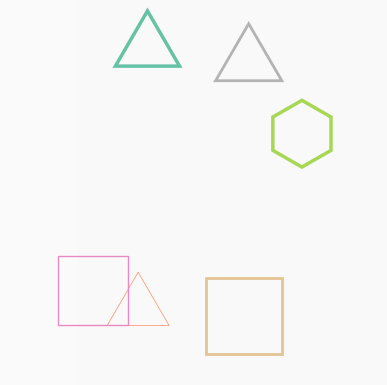[{"shape": "triangle", "thickness": 2.5, "radius": 0.48, "center": [0.381, 0.876]}, {"shape": "triangle", "thickness": 0.5, "radius": 0.46, "center": [0.356, 0.201]}, {"shape": "square", "thickness": 1, "radius": 0.45, "center": [0.241, 0.245]}, {"shape": "hexagon", "thickness": 2.5, "radius": 0.43, "center": [0.779, 0.653]}, {"shape": "square", "thickness": 2, "radius": 0.49, "center": [0.63, 0.179]}, {"shape": "triangle", "thickness": 2, "radius": 0.49, "center": [0.642, 0.84]}]